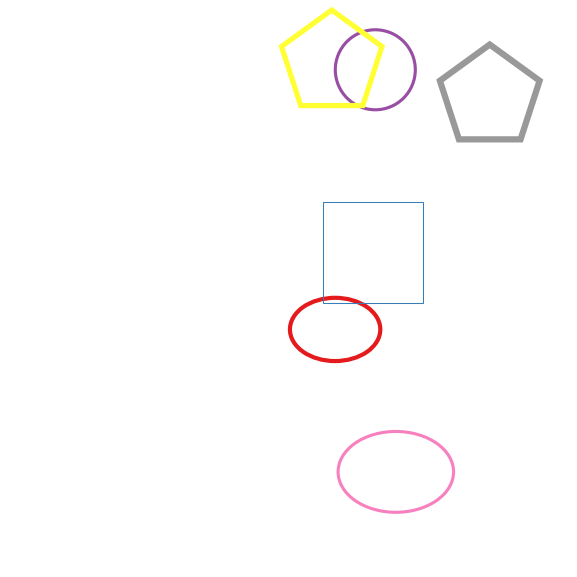[{"shape": "oval", "thickness": 2, "radius": 0.39, "center": [0.58, 0.429]}, {"shape": "square", "thickness": 0.5, "radius": 0.44, "center": [0.646, 0.562]}, {"shape": "circle", "thickness": 1.5, "radius": 0.35, "center": [0.65, 0.878]}, {"shape": "pentagon", "thickness": 2.5, "radius": 0.46, "center": [0.574, 0.89]}, {"shape": "oval", "thickness": 1.5, "radius": 0.5, "center": [0.685, 0.182]}, {"shape": "pentagon", "thickness": 3, "radius": 0.45, "center": [0.848, 0.831]}]